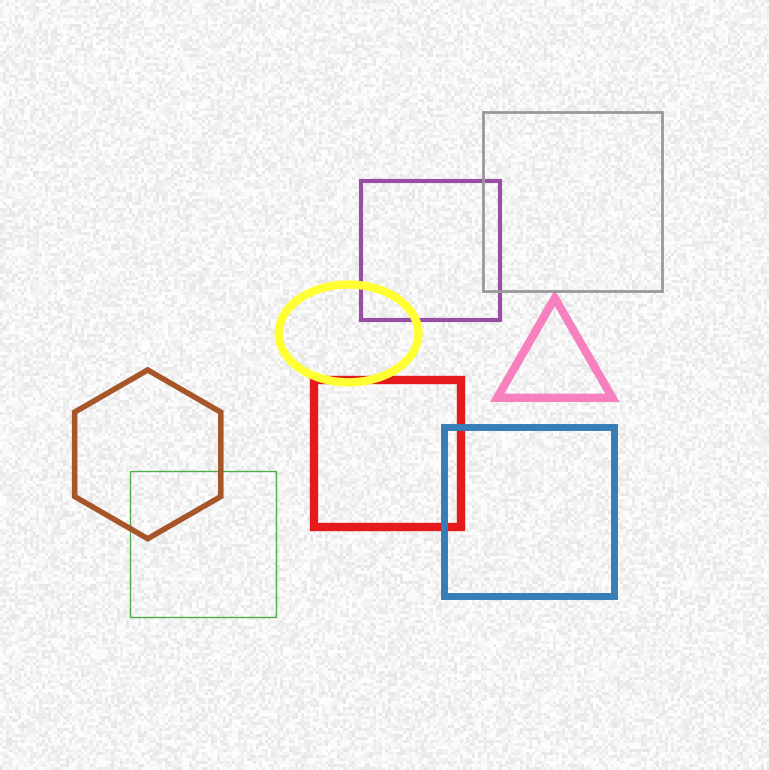[{"shape": "square", "thickness": 3, "radius": 0.48, "center": [0.503, 0.411]}, {"shape": "square", "thickness": 2.5, "radius": 0.55, "center": [0.687, 0.336]}, {"shape": "square", "thickness": 0.5, "radius": 0.47, "center": [0.264, 0.293]}, {"shape": "square", "thickness": 1.5, "radius": 0.45, "center": [0.559, 0.674]}, {"shape": "oval", "thickness": 3, "radius": 0.45, "center": [0.453, 0.567]}, {"shape": "hexagon", "thickness": 2, "radius": 0.55, "center": [0.192, 0.41]}, {"shape": "triangle", "thickness": 3, "radius": 0.43, "center": [0.721, 0.527]}, {"shape": "square", "thickness": 1, "radius": 0.58, "center": [0.743, 0.738]}]